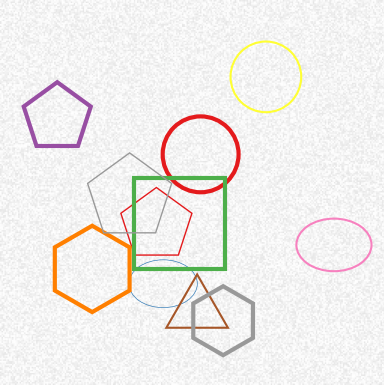[{"shape": "pentagon", "thickness": 1, "radius": 0.49, "center": [0.406, 0.416]}, {"shape": "circle", "thickness": 3, "radius": 0.49, "center": [0.521, 0.599]}, {"shape": "oval", "thickness": 0.5, "radius": 0.44, "center": [0.424, 0.263]}, {"shape": "square", "thickness": 3, "radius": 0.59, "center": [0.466, 0.418]}, {"shape": "pentagon", "thickness": 3, "radius": 0.46, "center": [0.149, 0.695]}, {"shape": "hexagon", "thickness": 3, "radius": 0.56, "center": [0.239, 0.302]}, {"shape": "circle", "thickness": 1.5, "radius": 0.46, "center": [0.691, 0.8]}, {"shape": "triangle", "thickness": 1.5, "radius": 0.46, "center": [0.512, 0.195]}, {"shape": "oval", "thickness": 1.5, "radius": 0.49, "center": [0.867, 0.364]}, {"shape": "pentagon", "thickness": 1, "radius": 0.57, "center": [0.337, 0.488]}, {"shape": "hexagon", "thickness": 3, "radius": 0.45, "center": [0.58, 0.167]}]